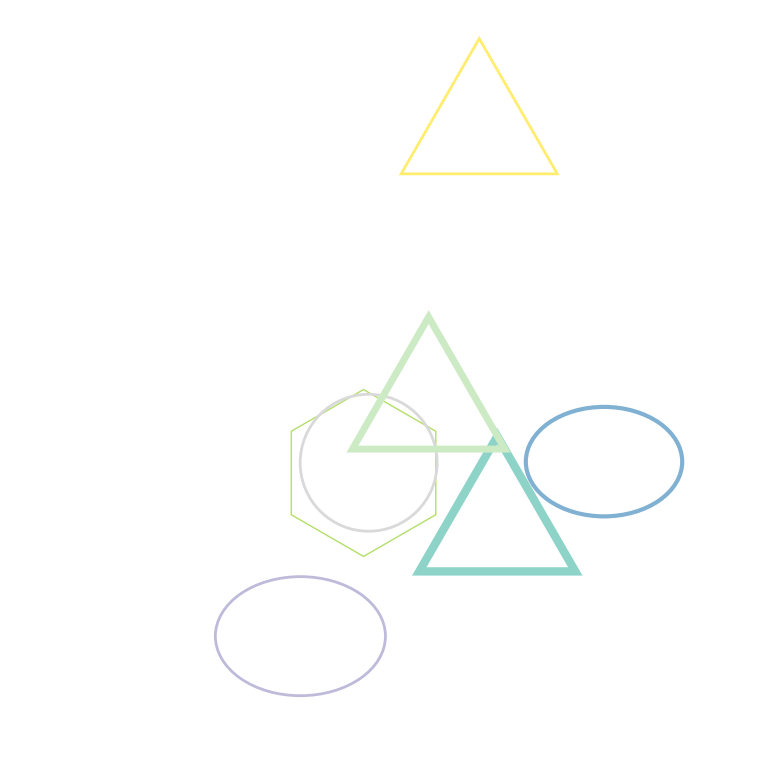[{"shape": "triangle", "thickness": 3, "radius": 0.59, "center": [0.646, 0.316]}, {"shape": "oval", "thickness": 1, "radius": 0.55, "center": [0.39, 0.174]}, {"shape": "oval", "thickness": 1.5, "radius": 0.51, "center": [0.784, 0.4]}, {"shape": "hexagon", "thickness": 0.5, "radius": 0.54, "center": [0.472, 0.386]}, {"shape": "circle", "thickness": 1, "radius": 0.44, "center": [0.479, 0.399]}, {"shape": "triangle", "thickness": 2.5, "radius": 0.57, "center": [0.557, 0.474]}, {"shape": "triangle", "thickness": 1, "radius": 0.59, "center": [0.622, 0.833]}]